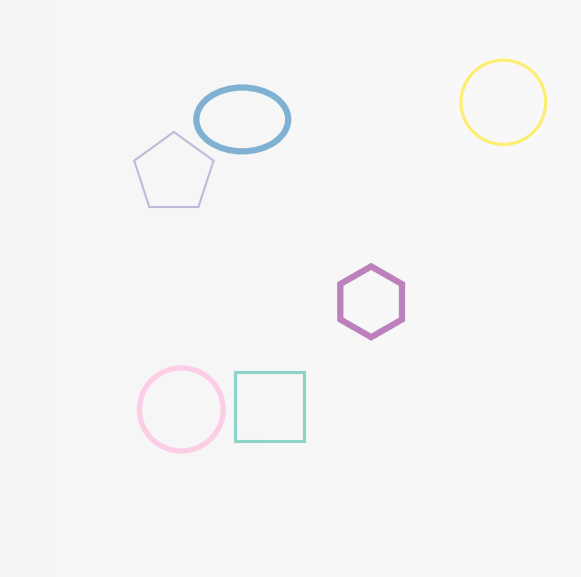[{"shape": "square", "thickness": 1.5, "radius": 0.3, "center": [0.464, 0.295]}, {"shape": "pentagon", "thickness": 1, "radius": 0.36, "center": [0.299, 0.699]}, {"shape": "oval", "thickness": 3, "radius": 0.39, "center": [0.417, 0.792]}, {"shape": "circle", "thickness": 2.5, "radius": 0.36, "center": [0.312, 0.29]}, {"shape": "hexagon", "thickness": 3, "radius": 0.31, "center": [0.639, 0.477]}, {"shape": "circle", "thickness": 1.5, "radius": 0.36, "center": [0.866, 0.822]}]